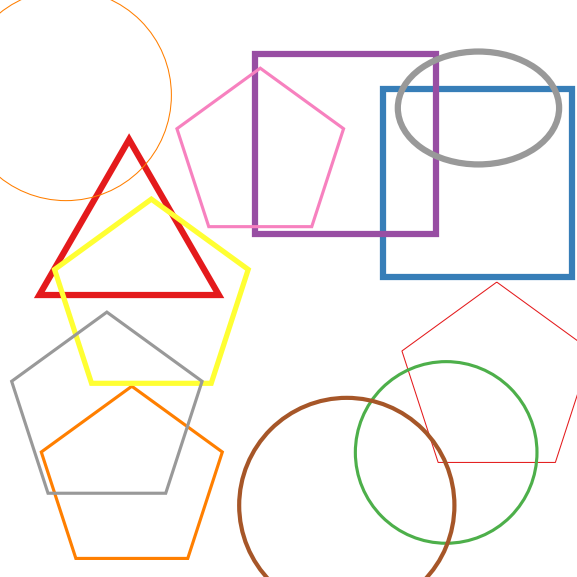[{"shape": "triangle", "thickness": 3, "radius": 0.9, "center": [0.224, 0.578]}, {"shape": "pentagon", "thickness": 0.5, "radius": 0.86, "center": [0.86, 0.338]}, {"shape": "square", "thickness": 3, "radius": 0.82, "center": [0.826, 0.682]}, {"shape": "circle", "thickness": 1.5, "radius": 0.79, "center": [0.773, 0.216]}, {"shape": "square", "thickness": 3, "radius": 0.78, "center": [0.598, 0.75]}, {"shape": "circle", "thickness": 0.5, "radius": 0.91, "center": [0.114, 0.834]}, {"shape": "pentagon", "thickness": 1.5, "radius": 0.82, "center": [0.228, 0.165]}, {"shape": "pentagon", "thickness": 2.5, "radius": 0.88, "center": [0.262, 0.478]}, {"shape": "circle", "thickness": 2, "radius": 0.93, "center": [0.601, 0.124]}, {"shape": "pentagon", "thickness": 1.5, "radius": 0.76, "center": [0.451, 0.729]}, {"shape": "pentagon", "thickness": 1.5, "radius": 0.87, "center": [0.185, 0.285]}, {"shape": "oval", "thickness": 3, "radius": 0.7, "center": [0.829, 0.812]}]